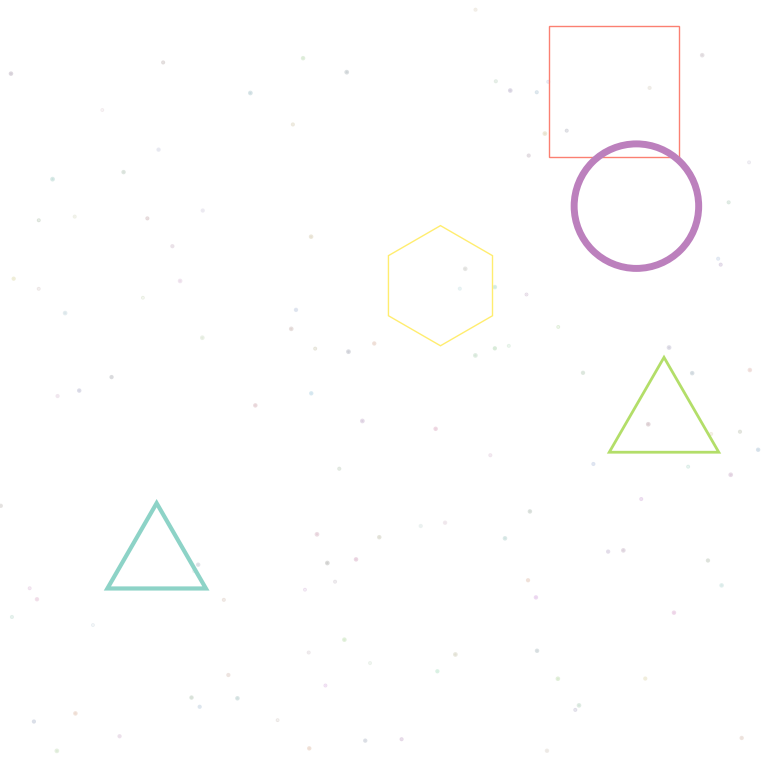[{"shape": "triangle", "thickness": 1.5, "radius": 0.37, "center": [0.203, 0.273]}, {"shape": "square", "thickness": 0.5, "radius": 0.42, "center": [0.798, 0.881]}, {"shape": "triangle", "thickness": 1, "radius": 0.41, "center": [0.862, 0.454]}, {"shape": "circle", "thickness": 2.5, "radius": 0.4, "center": [0.827, 0.732]}, {"shape": "hexagon", "thickness": 0.5, "radius": 0.39, "center": [0.572, 0.629]}]